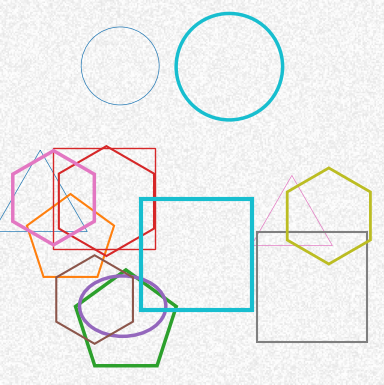[{"shape": "triangle", "thickness": 0.5, "radius": 0.71, "center": [0.105, 0.469]}, {"shape": "circle", "thickness": 0.5, "radius": 0.51, "center": [0.312, 0.829]}, {"shape": "pentagon", "thickness": 1.5, "radius": 0.6, "center": [0.183, 0.377]}, {"shape": "pentagon", "thickness": 2.5, "radius": 0.69, "center": [0.327, 0.161]}, {"shape": "square", "thickness": 1, "radius": 0.66, "center": [0.27, 0.484]}, {"shape": "hexagon", "thickness": 1.5, "radius": 0.71, "center": [0.276, 0.478]}, {"shape": "oval", "thickness": 2.5, "radius": 0.56, "center": [0.319, 0.205]}, {"shape": "hexagon", "thickness": 1.5, "radius": 0.57, "center": [0.246, 0.222]}, {"shape": "hexagon", "thickness": 2.5, "radius": 0.61, "center": [0.139, 0.486]}, {"shape": "triangle", "thickness": 0.5, "radius": 0.61, "center": [0.758, 0.423]}, {"shape": "square", "thickness": 1.5, "radius": 0.71, "center": [0.811, 0.256]}, {"shape": "hexagon", "thickness": 2, "radius": 0.62, "center": [0.854, 0.439]}, {"shape": "square", "thickness": 3, "radius": 0.73, "center": [0.511, 0.339]}, {"shape": "circle", "thickness": 2.5, "radius": 0.69, "center": [0.596, 0.827]}]